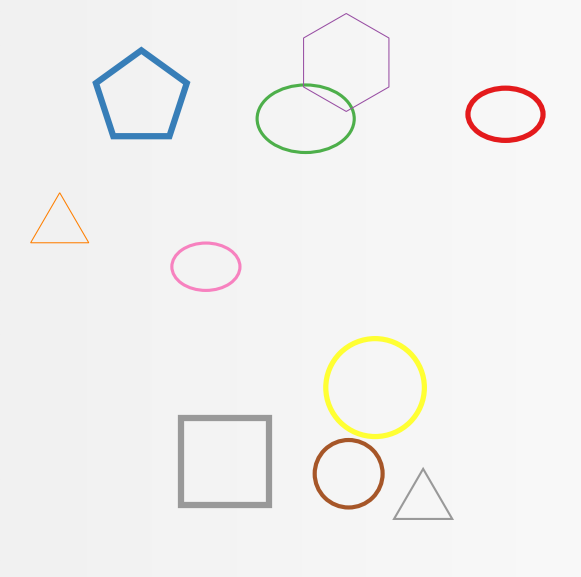[{"shape": "oval", "thickness": 2.5, "radius": 0.32, "center": [0.87, 0.801]}, {"shape": "pentagon", "thickness": 3, "radius": 0.41, "center": [0.243, 0.83]}, {"shape": "oval", "thickness": 1.5, "radius": 0.42, "center": [0.526, 0.794]}, {"shape": "hexagon", "thickness": 0.5, "radius": 0.42, "center": [0.596, 0.891]}, {"shape": "triangle", "thickness": 0.5, "radius": 0.29, "center": [0.103, 0.608]}, {"shape": "circle", "thickness": 2.5, "radius": 0.42, "center": [0.645, 0.328]}, {"shape": "circle", "thickness": 2, "radius": 0.29, "center": [0.6, 0.179]}, {"shape": "oval", "thickness": 1.5, "radius": 0.29, "center": [0.354, 0.537]}, {"shape": "square", "thickness": 3, "radius": 0.37, "center": [0.387, 0.2]}, {"shape": "triangle", "thickness": 1, "radius": 0.29, "center": [0.728, 0.129]}]